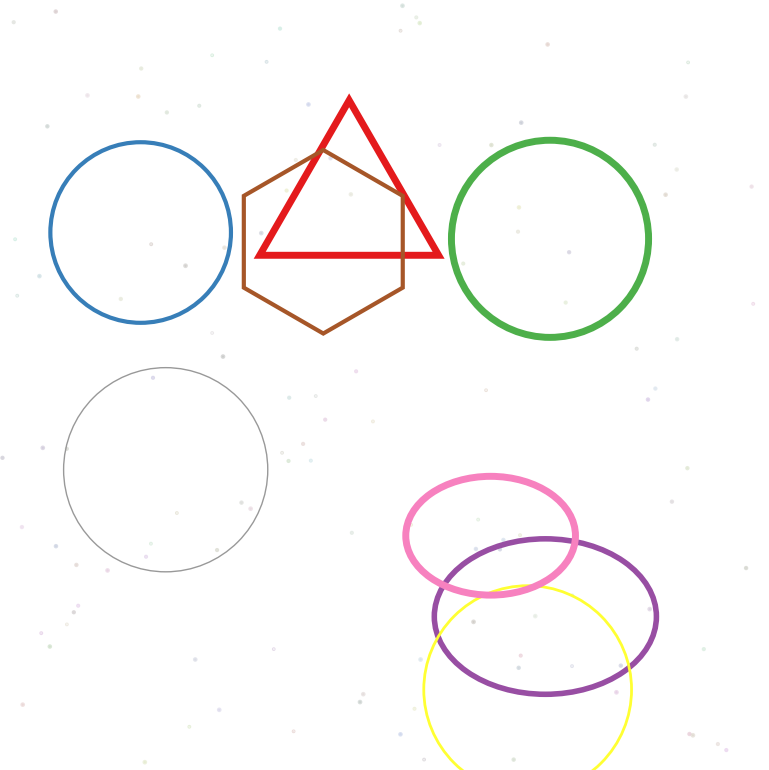[{"shape": "triangle", "thickness": 2.5, "radius": 0.67, "center": [0.453, 0.736]}, {"shape": "circle", "thickness": 1.5, "radius": 0.59, "center": [0.183, 0.698]}, {"shape": "circle", "thickness": 2.5, "radius": 0.64, "center": [0.714, 0.69]}, {"shape": "oval", "thickness": 2, "radius": 0.72, "center": [0.708, 0.199]}, {"shape": "circle", "thickness": 1, "radius": 0.67, "center": [0.685, 0.104]}, {"shape": "hexagon", "thickness": 1.5, "radius": 0.6, "center": [0.42, 0.686]}, {"shape": "oval", "thickness": 2.5, "radius": 0.55, "center": [0.637, 0.304]}, {"shape": "circle", "thickness": 0.5, "radius": 0.66, "center": [0.215, 0.39]}]